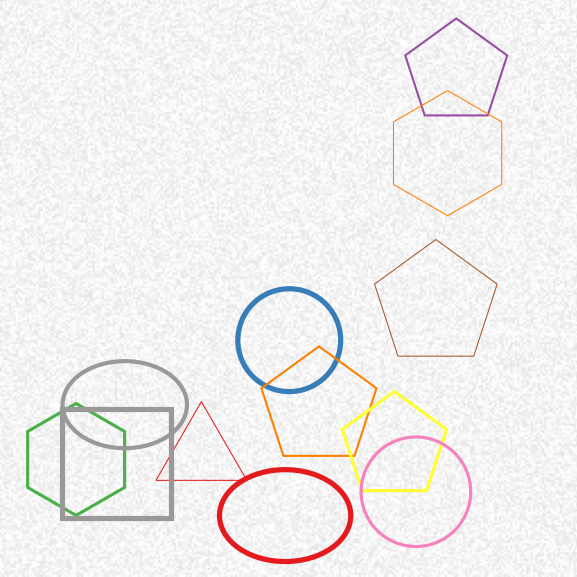[{"shape": "triangle", "thickness": 0.5, "radius": 0.45, "center": [0.349, 0.213]}, {"shape": "oval", "thickness": 2.5, "radius": 0.57, "center": [0.494, 0.106]}, {"shape": "circle", "thickness": 2.5, "radius": 0.45, "center": [0.501, 0.41]}, {"shape": "hexagon", "thickness": 1.5, "radius": 0.48, "center": [0.132, 0.204]}, {"shape": "pentagon", "thickness": 1, "radius": 0.46, "center": [0.79, 0.874]}, {"shape": "pentagon", "thickness": 1, "radius": 0.52, "center": [0.552, 0.295]}, {"shape": "hexagon", "thickness": 0.5, "radius": 0.54, "center": [0.775, 0.734]}, {"shape": "pentagon", "thickness": 1.5, "radius": 0.47, "center": [0.683, 0.226]}, {"shape": "pentagon", "thickness": 0.5, "radius": 0.56, "center": [0.755, 0.473]}, {"shape": "circle", "thickness": 1.5, "radius": 0.47, "center": [0.72, 0.148]}, {"shape": "oval", "thickness": 2, "radius": 0.54, "center": [0.216, 0.298]}, {"shape": "square", "thickness": 2.5, "radius": 0.47, "center": [0.202, 0.197]}]